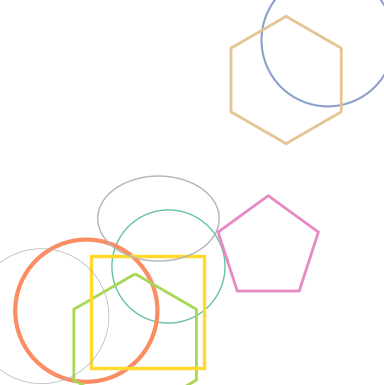[{"shape": "circle", "thickness": 1, "radius": 0.73, "center": [0.438, 0.308]}, {"shape": "circle", "thickness": 3, "radius": 0.92, "center": [0.224, 0.193]}, {"shape": "circle", "thickness": 1.5, "radius": 0.86, "center": [0.852, 0.896]}, {"shape": "pentagon", "thickness": 2, "radius": 0.68, "center": [0.697, 0.355]}, {"shape": "hexagon", "thickness": 2, "radius": 0.92, "center": [0.351, 0.105]}, {"shape": "square", "thickness": 2.5, "radius": 0.73, "center": [0.383, 0.19]}, {"shape": "hexagon", "thickness": 2, "radius": 0.83, "center": [0.743, 0.792]}, {"shape": "oval", "thickness": 1, "radius": 0.79, "center": [0.412, 0.432]}, {"shape": "circle", "thickness": 0.5, "radius": 0.88, "center": [0.107, 0.179]}]